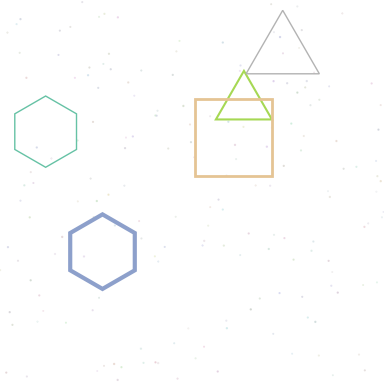[{"shape": "hexagon", "thickness": 1, "radius": 0.46, "center": [0.119, 0.658]}, {"shape": "hexagon", "thickness": 3, "radius": 0.48, "center": [0.266, 0.346]}, {"shape": "triangle", "thickness": 1.5, "radius": 0.42, "center": [0.634, 0.732]}, {"shape": "square", "thickness": 2, "radius": 0.5, "center": [0.607, 0.643]}, {"shape": "triangle", "thickness": 1, "radius": 0.55, "center": [0.734, 0.863]}]